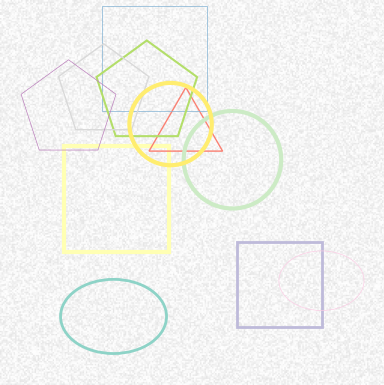[{"shape": "oval", "thickness": 2, "radius": 0.69, "center": [0.295, 0.178]}, {"shape": "square", "thickness": 3, "radius": 0.68, "center": [0.302, 0.483]}, {"shape": "square", "thickness": 2, "radius": 0.55, "center": [0.727, 0.261]}, {"shape": "triangle", "thickness": 1, "radius": 0.55, "center": [0.483, 0.663]}, {"shape": "square", "thickness": 0.5, "radius": 0.68, "center": [0.4, 0.849]}, {"shape": "pentagon", "thickness": 1.5, "radius": 0.69, "center": [0.381, 0.757]}, {"shape": "oval", "thickness": 0.5, "radius": 0.55, "center": [0.835, 0.271]}, {"shape": "pentagon", "thickness": 1, "radius": 0.62, "center": [0.269, 0.763]}, {"shape": "pentagon", "thickness": 0.5, "radius": 0.65, "center": [0.178, 0.715]}, {"shape": "circle", "thickness": 3, "radius": 0.63, "center": [0.604, 0.585]}, {"shape": "circle", "thickness": 3, "radius": 0.53, "center": [0.443, 0.678]}]